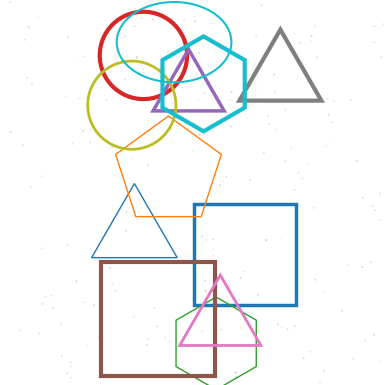[{"shape": "triangle", "thickness": 1, "radius": 0.64, "center": [0.349, 0.395]}, {"shape": "square", "thickness": 2.5, "radius": 0.66, "center": [0.637, 0.339]}, {"shape": "pentagon", "thickness": 1, "radius": 0.72, "center": [0.438, 0.554]}, {"shape": "hexagon", "thickness": 1, "radius": 0.6, "center": [0.561, 0.108]}, {"shape": "circle", "thickness": 3, "radius": 0.57, "center": [0.372, 0.856]}, {"shape": "triangle", "thickness": 2.5, "radius": 0.53, "center": [0.49, 0.765]}, {"shape": "square", "thickness": 3, "radius": 0.74, "center": [0.409, 0.172]}, {"shape": "triangle", "thickness": 2, "radius": 0.61, "center": [0.572, 0.164]}, {"shape": "triangle", "thickness": 3, "radius": 0.61, "center": [0.728, 0.8]}, {"shape": "circle", "thickness": 2, "radius": 0.57, "center": [0.342, 0.727]}, {"shape": "hexagon", "thickness": 3, "radius": 0.62, "center": [0.529, 0.782]}, {"shape": "oval", "thickness": 1.5, "radius": 0.74, "center": [0.452, 0.891]}]